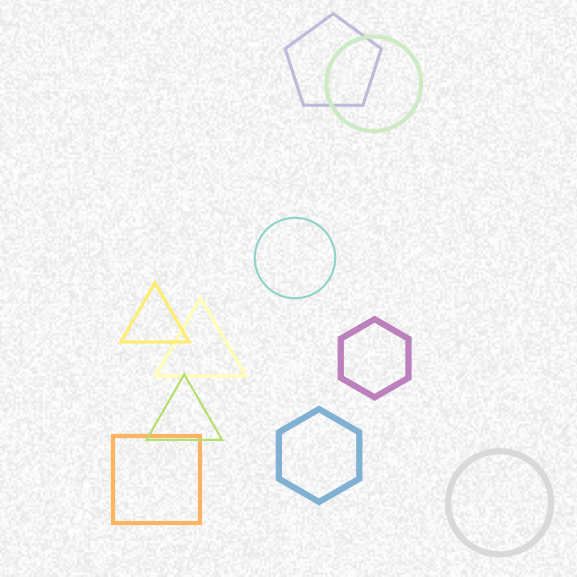[{"shape": "circle", "thickness": 1, "radius": 0.35, "center": [0.511, 0.552]}, {"shape": "triangle", "thickness": 1.5, "radius": 0.45, "center": [0.347, 0.393]}, {"shape": "pentagon", "thickness": 1.5, "radius": 0.44, "center": [0.577, 0.888]}, {"shape": "hexagon", "thickness": 3, "radius": 0.4, "center": [0.553, 0.21]}, {"shape": "square", "thickness": 2, "radius": 0.38, "center": [0.271, 0.168]}, {"shape": "triangle", "thickness": 1, "radius": 0.38, "center": [0.319, 0.275]}, {"shape": "circle", "thickness": 3, "radius": 0.45, "center": [0.865, 0.129]}, {"shape": "hexagon", "thickness": 3, "radius": 0.34, "center": [0.649, 0.379]}, {"shape": "circle", "thickness": 2, "radius": 0.41, "center": [0.647, 0.854]}, {"shape": "triangle", "thickness": 1.5, "radius": 0.34, "center": [0.268, 0.441]}]